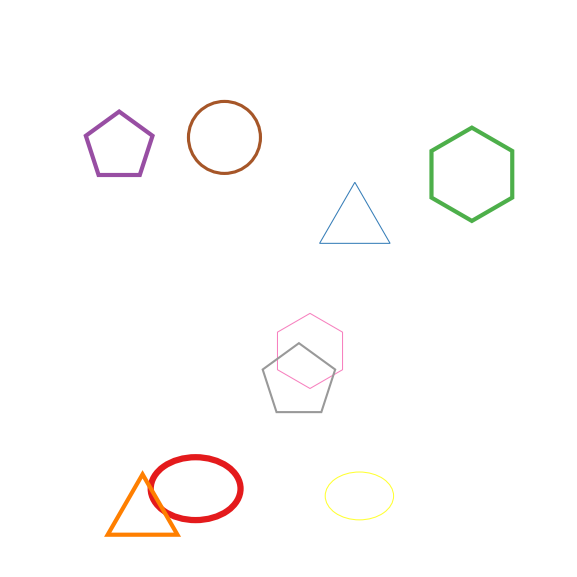[{"shape": "oval", "thickness": 3, "radius": 0.39, "center": [0.339, 0.153]}, {"shape": "triangle", "thickness": 0.5, "radius": 0.35, "center": [0.614, 0.613]}, {"shape": "hexagon", "thickness": 2, "radius": 0.4, "center": [0.817, 0.697]}, {"shape": "pentagon", "thickness": 2, "radius": 0.3, "center": [0.206, 0.745]}, {"shape": "triangle", "thickness": 2, "radius": 0.35, "center": [0.247, 0.108]}, {"shape": "oval", "thickness": 0.5, "radius": 0.3, "center": [0.622, 0.14]}, {"shape": "circle", "thickness": 1.5, "radius": 0.31, "center": [0.389, 0.761]}, {"shape": "hexagon", "thickness": 0.5, "radius": 0.33, "center": [0.537, 0.391]}, {"shape": "pentagon", "thickness": 1, "radius": 0.33, "center": [0.518, 0.339]}]